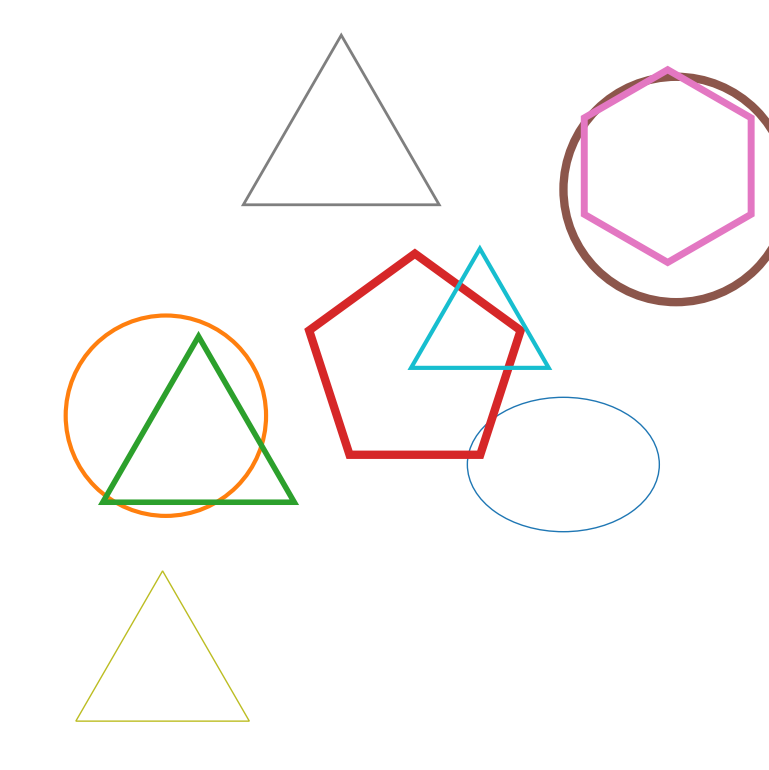[{"shape": "oval", "thickness": 0.5, "radius": 0.62, "center": [0.732, 0.397]}, {"shape": "circle", "thickness": 1.5, "radius": 0.65, "center": [0.215, 0.46]}, {"shape": "triangle", "thickness": 2, "radius": 0.72, "center": [0.258, 0.42]}, {"shape": "pentagon", "thickness": 3, "radius": 0.72, "center": [0.539, 0.526]}, {"shape": "circle", "thickness": 3, "radius": 0.73, "center": [0.878, 0.754]}, {"shape": "hexagon", "thickness": 2.5, "radius": 0.63, "center": [0.867, 0.784]}, {"shape": "triangle", "thickness": 1, "radius": 0.73, "center": [0.443, 0.807]}, {"shape": "triangle", "thickness": 0.5, "radius": 0.65, "center": [0.211, 0.129]}, {"shape": "triangle", "thickness": 1.5, "radius": 0.52, "center": [0.623, 0.574]}]